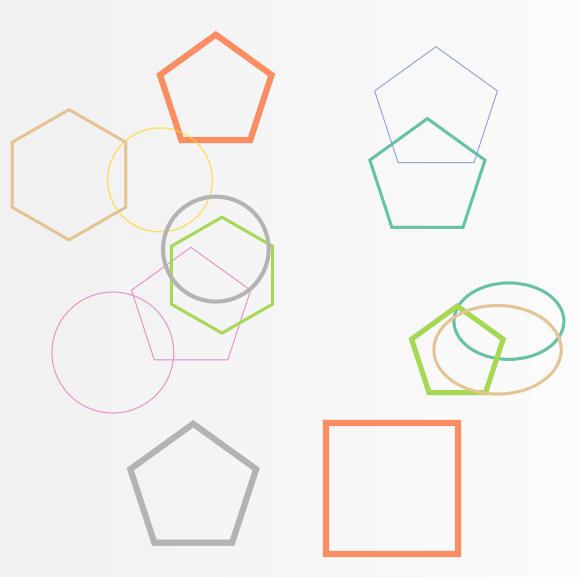[{"shape": "oval", "thickness": 1.5, "radius": 0.47, "center": [0.876, 0.443]}, {"shape": "pentagon", "thickness": 1.5, "radius": 0.52, "center": [0.735, 0.69]}, {"shape": "pentagon", "thickness": 3, "radius": 0.5, "center": [0.371, 0.838]}, {"shape": "square", "thickness": 3, "radius": 0.57, "center": [0.674, 0.153]}, {"shape": "pentagon", "thickness": 0.5, "radius": 0.56, "center": [0.75, 0.807]}, {"shape": "pentagon", "thickness": 0.5, "radius": 0.54, "center": [0.329, 0.463]}, {"shape": "circle", "thickness": 0.5, "radius": 0.52, "center": [0.194, 0.389]}, {"shape": "hexagon", "thickness": 1.5, "radius": 0.5, "center": [0.382, 0.523]}, {"shape": "pentagon", "thickness": 2.5, "radius": 0.41, "center": [0.787, 0.386]}, {"shape": "circle", "thickness": 0.5, "radius": 0.45, "center": [0.275, 0.688]}, {"shape": "hexagon", "thickness": 1.5, "radius": 0.56, "center": [0.119, 0.697]}, {"shape": "oval", "thickness": 1.5, "radius": 0.55, "center": [0.856, 0.394]}, {"shape": "circle", "thickness": 2, "radius": 0.45, "center": [0.371, 0.568]}, {"shape": "pentagon", "thickness": 3, "radius": 0.57, "center": [0.332, 0.151]}]